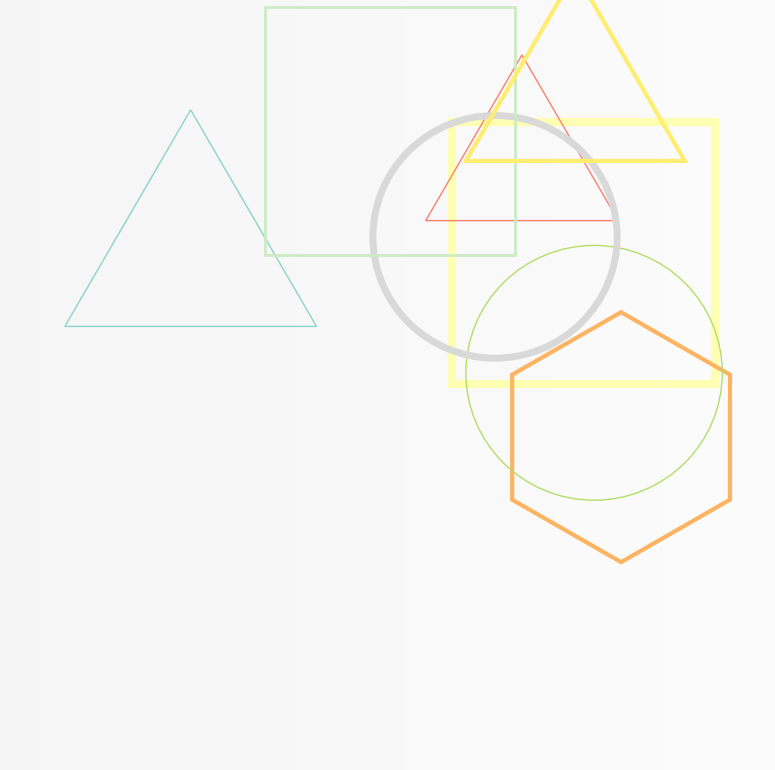[{"shape": "triangle", "thickness": 0.5, "radius": 0.94, "center": [0.246, 0.67]}, {"shape": "square", "thickness": 3, "radius": 0.85, "center": [0.753, 0.672]}, {"shape": "triangle", "thickness": 0.5, "radius": 0.72, "center": [0.673, 0.785]}, {"shape": "hexagon", "thickness": 1.5, "radius": 0.81, "center": [0.801, 0.432]}, {"shape": "circle", "thickness": 0.5, "radius": 0.83, "center": [0.767, 0.516]}, {"shape": "circle", "thickness": 2.5, "radius": 0.79, "center": [0.639, 0.692]}, {"shape": "square", "thickness": 1, "radius": 0.81, "center": [0.503, 0.83]}, {"shape": "triangle", "thickness": 1.5, "radius": 0.82, "center": [0.742, 0.873]}]